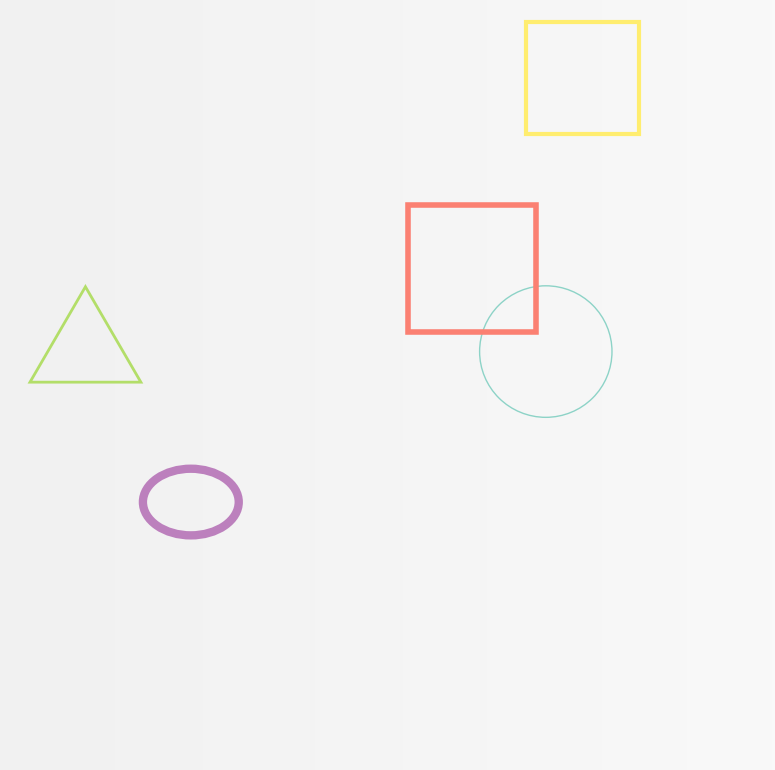[{"shape": "circle", "thickness": 0.5, "radius": 0.43, "center": [0.704, 0.543]}, {"shape": "square", "thickness": 2, "radius": 0.41, "center": [0.609, 0.652]}, {"shape": "triangle", "thickness": 1, "radius": 0.41, "center": [0.11, 0.545]}, {"shape": "oval", "thickness": 3, "radius": 0.31, "center": [0.246, 0.348]}, {"shape": "square", "thickness": 1.5, "radius": 0.36, "center": [0.751, 0.899]}]